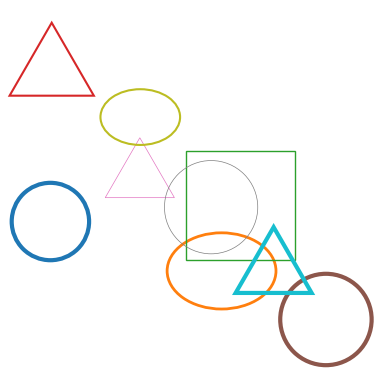[{"shape": "circle", "thickness": 3, "radius": 0.5, "center": [0.131, 0.425]}, {"shape": "oval", "thickness": 2, "radius": 0.71, "center": [0.575, 0.296]}, {"shape": "square", "thickness": 1, "radius": 0.71, "center": [0.625, 0.467]}, {"shape": "triangle", "thickness": 1.5, "radius": 0.63, "center": [0.134, 0.815]}, {"shape": "circle", "thickness": 3, "radius": 0.59, "center": [0.847, 0.17]}, {"shape": "triangle", "thickness": 0.5, "radius": 0.52, "center": [0.363, 0.538]}, {"shape": "circle", "thickness": 0.5, "radius": 0.61, "center": [0.548, 0.462]}, {"shape": "oval", "thickness": 1.5, "radius": 0.52, "center": [0.364, 0.696]}, {"shape": "triangle", "thickness": 3, "radius": 0.57, "center": [0.711, 0.296]}]